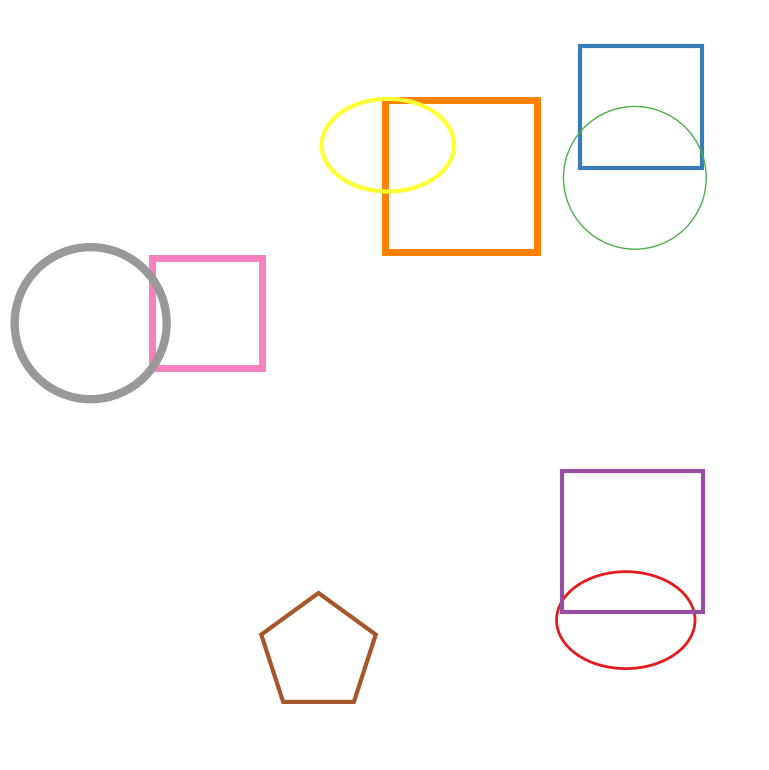[{"shape": "oval", "thickness": 1, "radius": 0.45, "center": [0.813, 0.195]}, {"shape": "square", "thickness": 1.5, "radius": 0.4, "center": [0.833, 0.861]}, {"shape": "circle", "thickness": 0.5, "radius": 0.46, "center": [0.824, 0.769]}, {"shape": "square", "thickness": 1.5, "radius": 0.46, "center": [0.822, 0.297]}, {"shape": "square", "thickness": 2.5, "radius": 0.49, "center": [0.599, 0.772]}, {"shape": "oval", "thickness": 1.5, "radius": 0.43, "center": [0.504, 0.811]}, {"shape": "pentagon", "thickness": 1.5, "radius": 0.39, "center": [0.414, 0.152]}, {"shape": "square", "thickness": 2.5, "radius": 0.36, "center": [0.269, 0.593]}, {"shape": "circle", "thickness": 3, "radius": 0.49, "center": [0.118, 0.58]}]